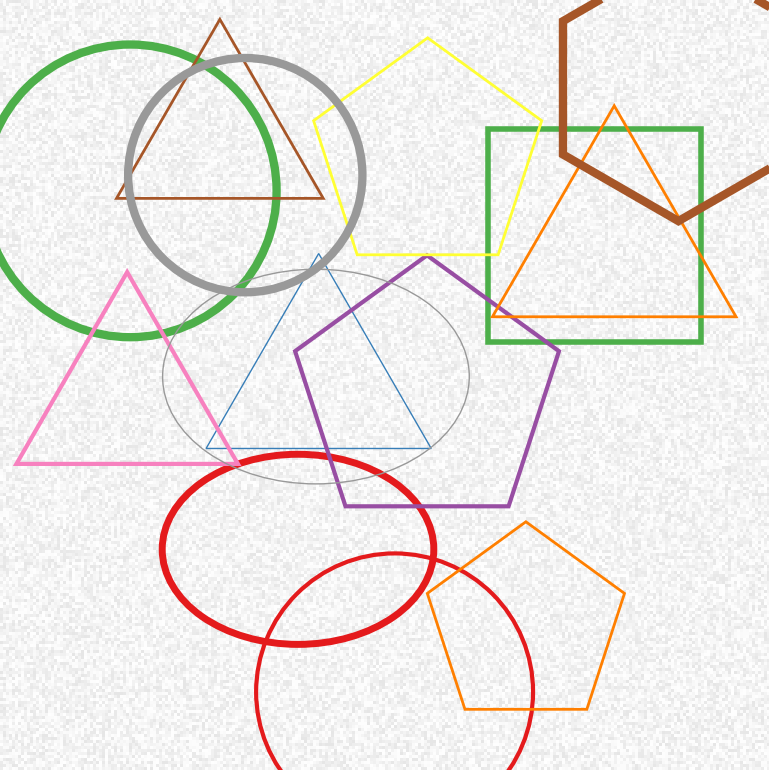[{"shape": "circle", "thickness": 1.5, "radius": 0.9, "center": [0.512, 0.101]}, {"shape": "oval", "thickness": 2.5, "radius": 0.88, "center": [0.387, 0.287]}, {"shape": "triangle", "thickness": 0.5, "radius": 0.84, "center": [0.414, 0.502]}, {"shape": "square", "thickness": 2, "radius": 0.69, "center": [0.772, 0.694]}, {"shape": "circle", "thickness": 3, "radius": 0.95, "center": [0.169, 0.752]}, {"shape": "pentagon", "thickness": 1.5, "radius": 0.9, "center": [0.555, 0.488]}, {"shape": "triangle", "thickness": 1, "radius": 0.91, "center": [0.798, 0.68]}, {"shape": "pentagon", "thickness": 1, "radius": 0.67, "center": [0.683, 0.188]}, {"shape": "pentagon", "thickness": 1, "radius": 0.78, "center": [0.555, 0.795]}, {"shape": "hexagon", "thickness": 3, "radius": 0.87, "center": [0.881, 0.886]}, {"shape": "triangle", "thickness": 1, "radius": 0.78, "center": [0.286, 0.82]}, {"shape": "triangle", "thickness": 1.5, "radius": 0.83, "center": [0.165, 0.481]}, {"shape": "oval", "thickness": 0.5, "radius": 1.0, "center": [0.41, 0.511]}, {"shape": "circle", "thickness": 3, "radius": 0.76, "center": [0.319, 0.773]}]